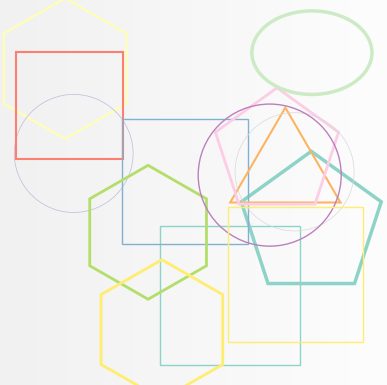[{"shape": "square", "thickness": 1, "radius": 0.9, "center": [0.594, 0.233]}, {"shape": "pentagon", "thickness": 2.5, "radius": 0.95, "center": [0.803, 0.417]}, {"shape": "hexagon", "thickness": 1.5, "radius": 0.91, "center": [0.168, 0.822]}, {"shape": "circle", "thickness": 0.5, "radius": 0.77, "center": [0.19, 0.601]}, {"shape": "square", "thickness": 1.5, "radius": 0.69, "center": [0.179, 0.726]}, {"shape": "square", "thickness": 1, "radius": 0.81, "center": [0.477, 0.528]}, {"shape": "triangle", "thickness": 1.5, "radius": 0.82, "center": [0.736, 0.556]}, {"shape": "hexagon", "thickness": 2, "radius": 0.87, "center": [0.382, 0.397]}, {"shape": "pentagon", "thickness": 2, "radius": 0.84, "center": [0.715, 0.605]}, {"shape": "circle", "thickness": 0.5, "radius": 0.77, "center": [0.76, 0.554]}, {"shape": "circle", "thickness": 1, "radius": 0.92, "center": [0.696, 0.545]}, {"shape": "oval", "thickness": 2.5, "radius": 0.77, "center": [0.805, 0.863]}, {"shape": "hexagon", "thickness": 2, "radius": 0.91, "center": [0.418, 0.144]}, {"shape": "square", "thickness": 1, "radius": 0.87, "center": [0.763, 0.287]}]